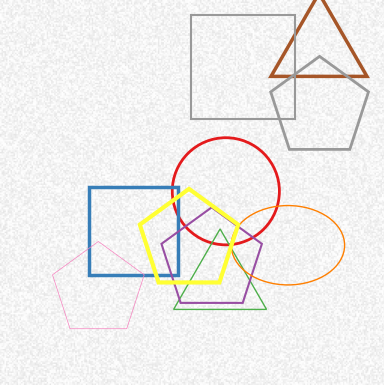[{"shape": "circle", "thickness": 2, "radius": 0.7, "center": [0.587, 0.503]}, {"shape": "square", "thickness": 2.5, "radius": 0.57, "center": [0.346, 0.4]}, {"shape": "triangle", "thickness": 1, "radius": 0.7, "center": [0.572, 0.266]}, {"shape": "pentagon", "thickness": 1.5, "radius": 0.69, "center": [0.55, 0.324]}, {"shape": "oval", "thickness": 1, "radius": 0.74, "center": [0.748, 0.363]}, {"shape": "pentagon", "thickness": 3, "radius": 0.67, "center": [0.491, 0.375]}, {"shape": "triangle", "thickness": 2.5, "radius": 0.72, "center": [0.829, 0.874]}, {"shape": "pentagon", "thickness": 0.5, "radius": 0.63, "center": [0.256, 0.248]}, {"shape": "square", "thickness": 1.5, "radius": 0.67, "center": [0.631, 0.825]}, {"shape": "pentagon", "thickness": 2, "radius": 0.67, "center": [0.83, 0.72]}]